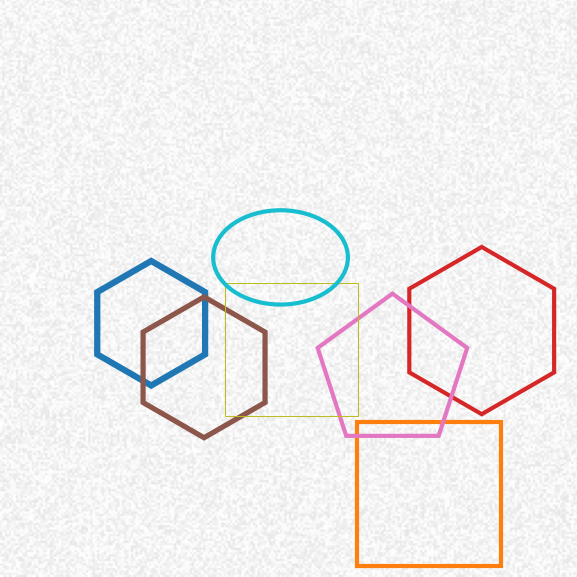[{"shape": "hexagon", "thickness": 3, "radius": 0.54, "center": [0.262, 0.439]}, {"shape": "square", "thickness": 2, "radius": 0.62, "center": [0.743, 0.144]}, {"shape": "hexagon", "thickness": 2, "radius": 0.72, "center": [0.834, 0.427]}, {"shape": "hexagon", "thickness": 2.5, "radius": 0.61, "center": [0.353, 0.363]}, {"shape": "pentagon", "thickness": 2, "radius": 0.68, "center": [0.68, 0.355]}, {"shape": "square", "thickness": 0.5, "radius": 0.58, "center": [0.504, 0.393]}, {"shape": "oval", "thickness": 2, "radius": 0.58, "center": [0.486, 0.553]}]